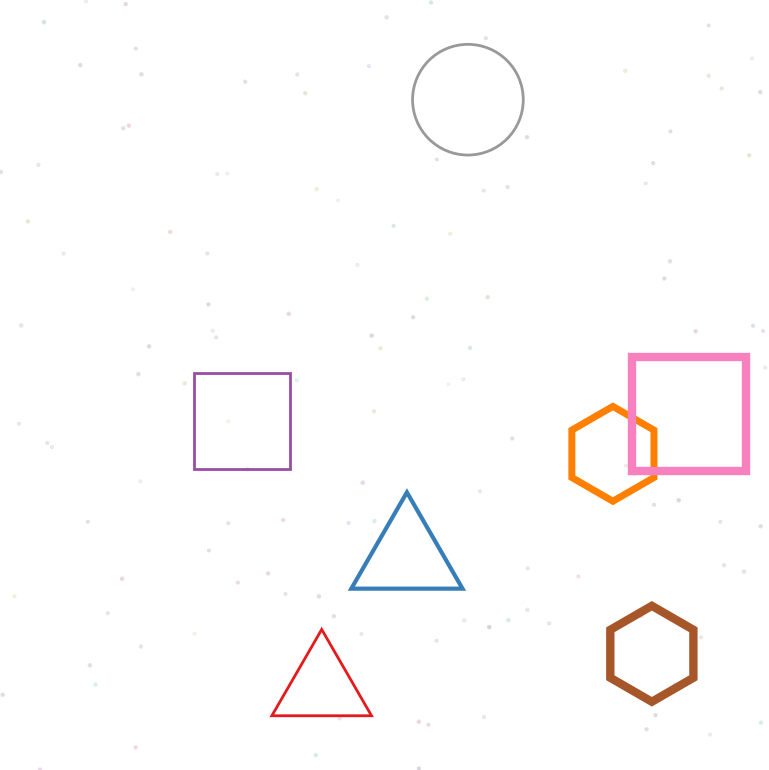[{"shape": "triangle", "thickness": 1, "radius": 0.37, "center": [0.418, 0.108]}, {"shape": "triangle", "thickness": 1.5, "radius": 0.42, "center": [0.528, 0.277]}, {"shape": "square", "thickness": 1, "radius": 0.31, "center": [0.314, 0.453]}, {"shape": "hexagon", "thickness": 2.5, "radius": 0.31, "center": [0.796, 0.411]}, {"shape": "hexagon", "thickness": 3, "radius": 0.31, "center": [0.847, 0.151]}, {"shape": "square", "thickness": 3, "radius": 0.37, "center": [0.895, 0.463]}, {"shape": "circle", "thickness": 1, "radius": 0.36, "center": [0.608, 0.871]}]